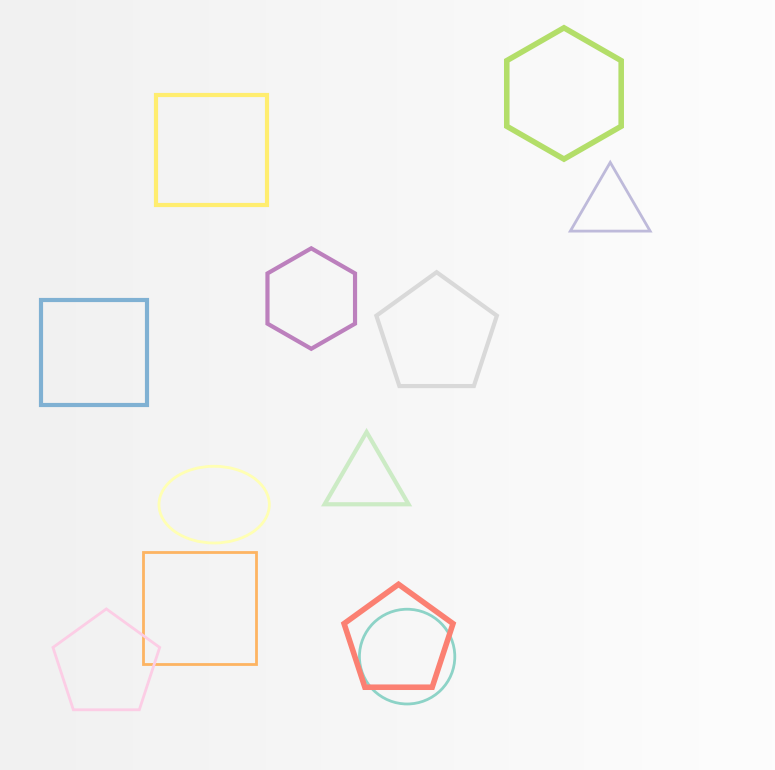[{"shape": "circle", "thickness": 1, "radius": 0.31, "center": [0.525, 0.147]}, {"shape": "oval", "thickness": 1, "radius": 0.36, "center": [0.276, 0.345]}, {"shape": "triangle", "thickness": 1, "radius": 0.3, "center": [0.787, 0.73]}, {"shape": "pentagon", "thickness": 2, "radius": 0.37, "center": [0.514, 0.167]}, {"shape": "square", "thickness": 1.5, "radius": 0.34, "center": [0.121, 0.543]}, {"shape": "square", "thickness": 1, "radius": 0.36, "center": [0.257, 0.211]}, {"shape": "hexagon", "thickness": 2, "radius": 0.43, "center": [0.728, 0.879]}, {"shape": "pentagon", "thickness": 1, "radius": 0.36, "center": [0.137, 0.137]}, {"shape": "pentagon", "thickness": 1.5, "radius": 0.41, "center": [0.563, 0.565]}, {"shape": "hexagon", "thickness": 1.5, "radius": 0.33, "center": [0.402, 0.612]}, {"shape": "triangle", "thickness": 1.5, "radius": 0.31, "center": [0.473, 0.376]}, {"shape": "square", "thickness": 1.5, "radius": 0.36, "center": [0.273, 0.805]}]